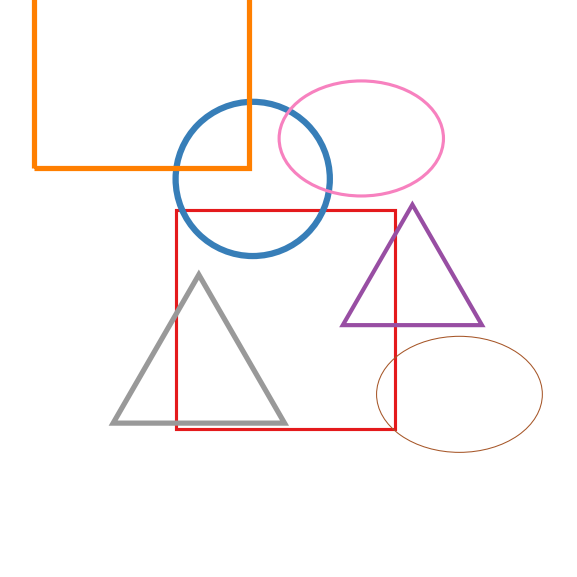[{"shape": "square", "thickness": 1.5, "radius": 0.95, "center": [0.494, 0.446]}, {"shape": "circle", "thickness": 3, "radius": 0.67, "center": [0.438, 0.689]}, {"shape": "triangle", "thickness": 2, "radius": 0.7, "center": [0.714, 0.506]}, {"shape": "square", "thickness": 2.5, "radius": 0.93, "center": [0.245, 0.894]}, {"shape": "oval", "thickness": 0.5, "radius": 0.72, "center": [0.796, 0.316]}, {"shape": "oval", "thickness": 1.5, "radius": 0.71, "center": [0.626, 0.759]}, {"shape": "triangle", "thickness": 2.5, "radius": 0.86, "center": [0.344, 0.352]}]